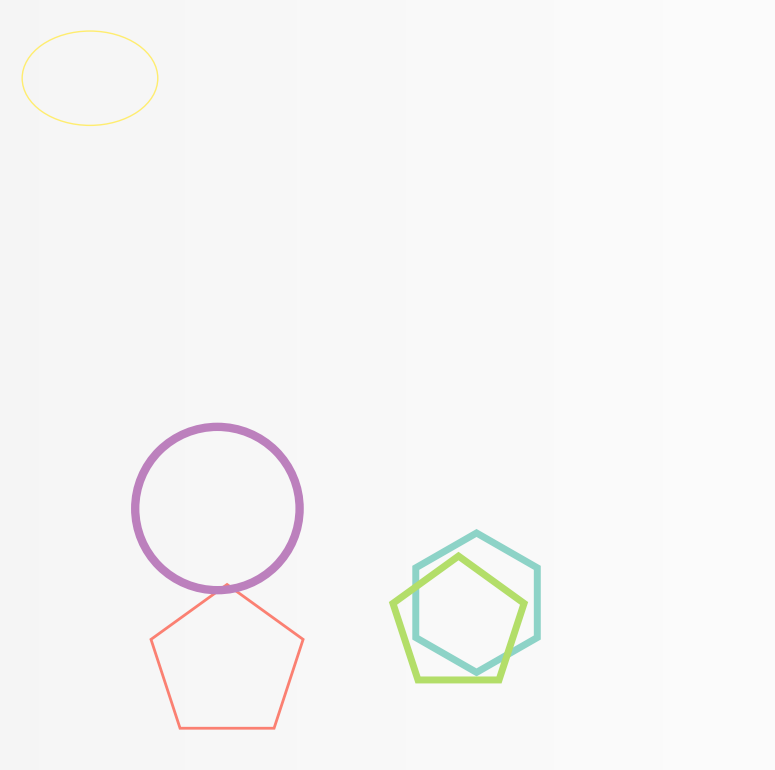[{"shape": "hexagon", "thickness": 2.5, "radius": 0.45, "center": [0.615, 0.217]}, {"shape": "pentagon", "thickness": 1, "radius": 0.52, "center": [0.293, 0.138]}, {"shape": "pentagon", "thickness": 2.5, "radius": 0.44, "center": [0.592, 0.189]}, {"shape": "circle", "thickness": 3, "radius": 0.53, "center": [0.281, 0.34]}, {"shape": "oval", "thickness": 0.5, "radius": 0.44, "center": [0.116, 0.898]}]